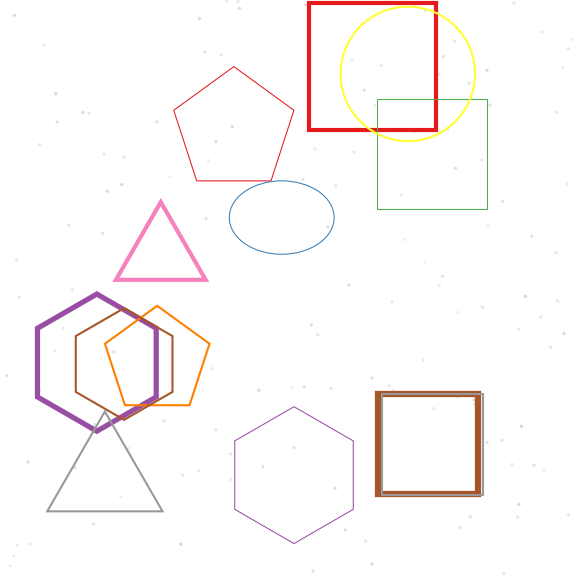[{"shape": "square", "thickness": 2, "radius": 0.55, "center": [0.645, 0.884]}, {"shape": "pentagon", "thickness": 0.5, "radius": 0.55, "center": [0.405, 0.774]}, {"shape": "oval", "thickness": 0.5, "radius": 0.45, "center": [0.488, 0.622]}, {"shape": "square", "thickness": 0.5, "radius": 0.48, "center": [0.748, 0.733]}, {"shape": "hexagon", "thickness": 0.5, "radius": 0.59, "center": [0.509, 0.176]}, {"shape": "hexagon", "thickness": 2.5, "radius": 0.59, "center": [0.168, 0.371]}, {"shape": "pentagon", "thickness": 1, "radius": 0.48, "center": [0.272, 0.374]}, {"shape": "circle", "thickness": 1, "radius": 0.58, "center": [0.706, 0.871]}, {"shape": "hexagon", "thickness": 1, "radius": 0.48, "center": [0.215, 0.369]}, {"shape": "square", "thickness": 3, "radius": 0.44, "center": [0.741, 0.231]}, {"shape": "triangle", "thickness": 2, "radius": 0.45, "center": [0.278, 0.559]}, {"shape": "triangle", "thickness": 1, "radius": 0.58, "center": [0.182, 0.171]}, {"shape": "square", "thickness": 1, "radius": 0.44, "center": [0.749, 0.229]}]